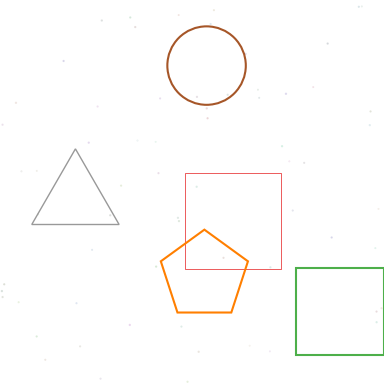[{"shape": "square", "thickness": 0.5, "radius": 0.62, "center": [0.606, 0.426]}, {"shape": "square", "thickness": 1.5, "radius": 0.57, "center": [0.883, 0.191]}, {"shape": "pentagon", "thickness": 1.5, "radius": 0.59, "center": [0.531, 0.285]}, {"shape": "circle", "thickness": 1.5, "radius": 0.51, "center": [0.537, 0.83]}, {"shape": "triangle", "thickness": 1, "radius": 0.65, "center": [0.196, 0.482]}]